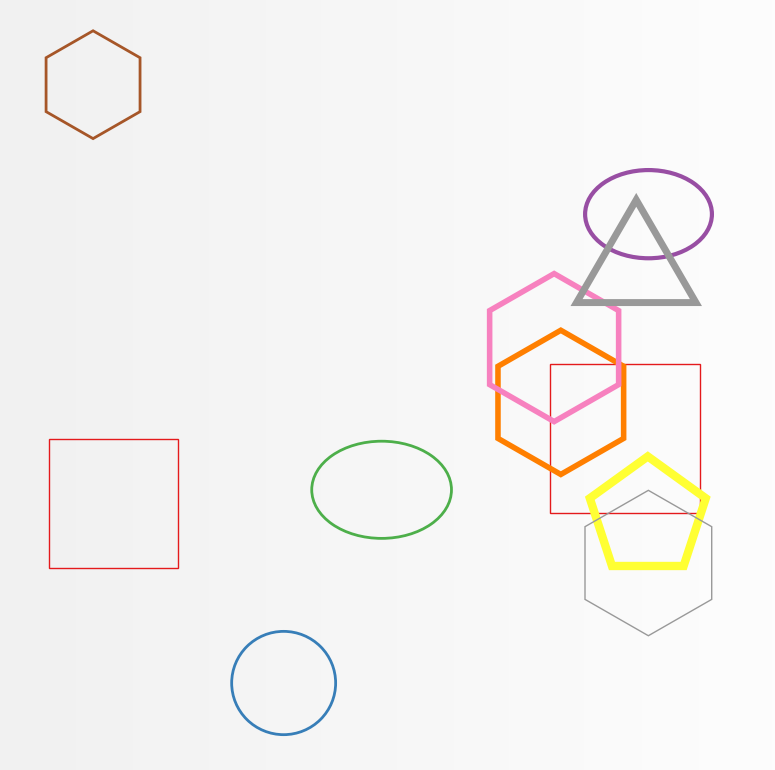[{"shape": "square", "thickness": 0.5, "radius": 0.48, "center": [0.806, 0.431]}, {"shape": "square", "thickness": 0.5, "radius": 0.42, "center": [0.147, 0.346]}, {"shape": "circle", "thickness": 1, "radius": 0.34, "center": [0.366, 0.113]}, {"shape": "oval", "thickness": 1, "radius": 0.45, "center": [0.492, 0.364]}, {"shape": "oval", "thickness": 1.5, "radius": 0.41, "center": [0.837, 0.722]}, {"shape": "hexagon", "thickness": 2, "radius": 0.47, "center": [0.724, 0.477]}, {"shape": "pentagon", "thickness": 3, "radius": 0.39, "center": [0.836, 0.329]}, {"shape": "hexagon", "thickness": 1, "radius": 0.35, "center": [0.12, 0.89]}, {"shape": "hexagon", "thickness": 2, "radius": 0.48, "center": [0.715, 0.549]}, {"shape": "triangle", "thickness": 2.5, "radius": 0.44, "center": [0.821, 0.652]}, {"shape": "hexagon", "thickness": 0.5, "radius": 0.47, "center": [0.837, 0.269]}]